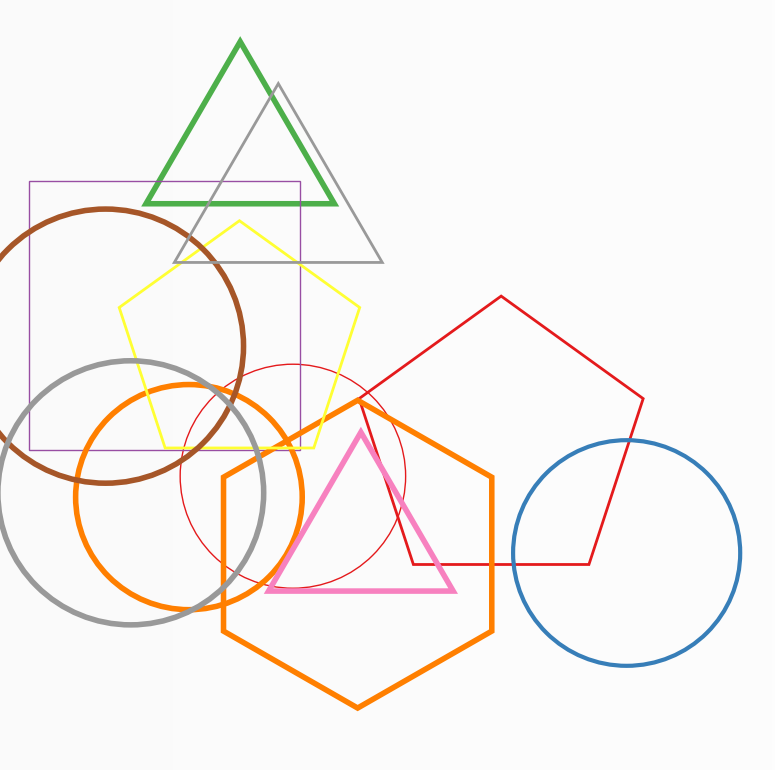[{"shape": "circle", "thickness": 0.5, "radius": 0.73, "center": [0.378, 0.382]}, {"shape": "pentagon", "thickness": 1, "radius": 0.96, "center": [0.647, 0.423]}, {"shape": "circle", "thickness": 1.5, "radius": 0.73, "center": [0.809, 0.282]}, {"shape": "triangle", "thickness": 2, "radius": 0.7, "center": [0.31, 0.806]}, {"shape": "square", "thickness": 0.5, "radius": 0.87, "center": [0.212, 0.59]}, {"shape": "hexagon", "thickness": 2, "radius": 1.0, "center": [0.461, 0.28]}, {"shape": "circle", "thickness": 2, "radius": 0.73, "center": [0.244, 0.354]}, {"shape": "pentagon", "thickness": 1, "radius": 0.82, "center": [0.309, 0.55]}, {"shape": "circle", "thickness": 2, "radius": 0.89, "center": [0.136, 0.55]}, {"shape": "triangle", "thickness": 2, "radius": 0.69, "center": [0.466, 0.301]}, {"shape": "triangle", "thickness": 1, "radius": 0.77, "center": [0.359, 0.737]}, {"shape": "circle", "thickness": 2, "radius": 0.86, "center": [0.169, 0.36]}]